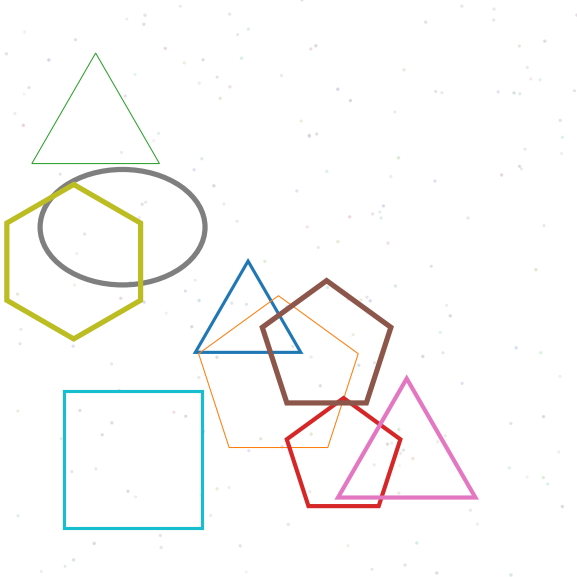[{"shape": "triangle", "thickness": 1.5, "radius": 0.53, "center": [0.43, 0.442]}, {"shape": "pentagon", "thickness": 0.5, "radius": 0.73, "center": [0.482, 0.342]}, {"shape": "triangle", "thickness": 0.5, "radius": 0.64, "center": [0.166, 0.78]}, {"shape": "pentagon", "thickness": 2, "radius": 0.52, "center": [0.595, 0.206]}, {"shape": "pentagon", "thickness": 2.5, "radius": 0.59, "center": [0.566, 0.396]}, {"shape": "triangle", "thickness": 2, "radius": 0.69, "center": [0.704, 0.206]}, {"shape": "oval", "thickness": 2.5, "radius": 0.71, "center": [0.212, 0.606]}, {"shape": "hexagon", "thickness": 2.5, "radius": 0.67, "center": [0.128, 0.546]}, {"shape": "square", "thickness": 1.5, "radius": 0.6, "center": [0.231, 0.204]}]